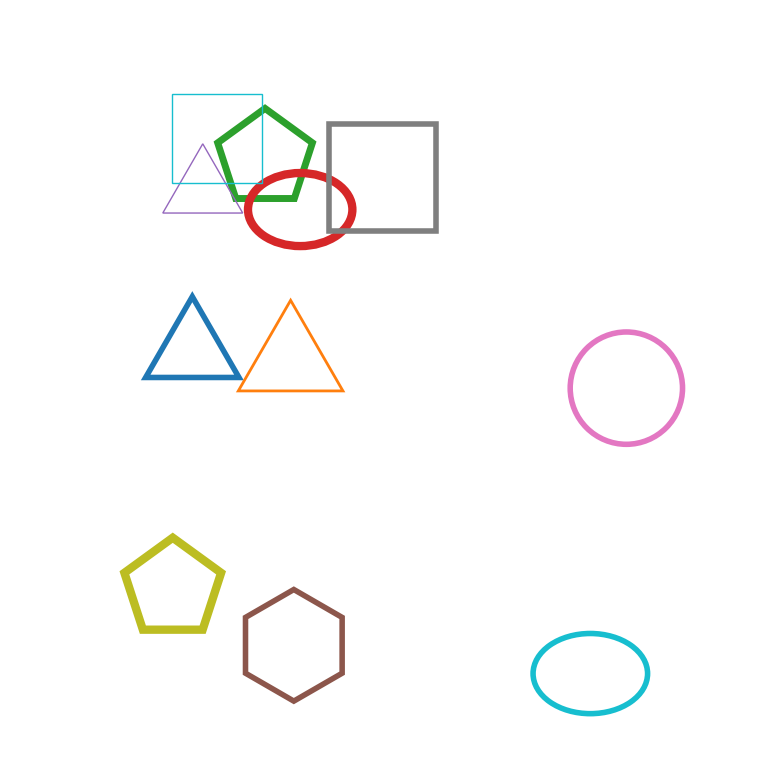[{"shape": "triangle", "thickness": 2, "radius": 0.35, "center": [0.25, 0.545]}, {"shape": "triangle", "thickness": 1, "radius": 0.39, "center": [0.377, 0.532]}, {"shape": "pentagon", "thickness": 2.5, "radius": 0.32, "center": [0.344, 0.795]}, {"shape": "oval", "thickness": 3, "radius": 0.34, "center": [0.39, 0.728]}, {"shape": "triangle", "thickness": 0.5, "radius": 0.3, "center": [0.263, 0.753]}, {"shape": "hexagon", "thickness": 2, "radius": 0.36, "center": [0.382, 0.162]}, {"shape": "circle", "thickness": 2, "radius": 0.36, "center": [0.813, 0.496]}, {"shape": "square", "thickness": 2, "radius": 0.35, "center": [0.497, 0.769]}, {"shape": "pentagon", "thickness": 3, "radius": 0.33, "center": [0.224, 0.236]}, {"shape": "square", "thickness": 0.5, "radius": 0.29, "center": [0.282, 0.821]}, {"shape": "oval", "thickness": 2, "radius": 0.37, "center": [0.767, 0.125]}]